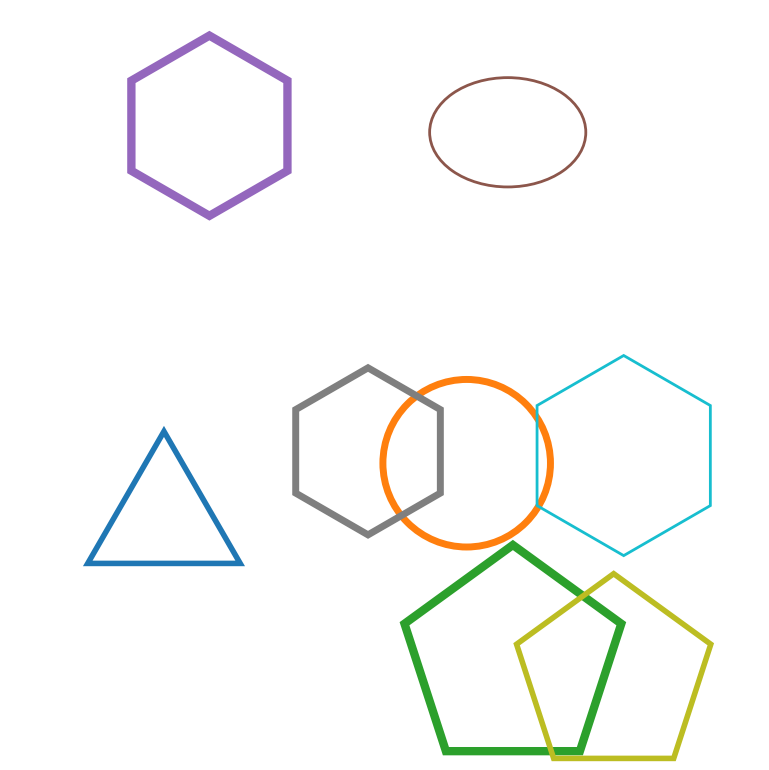[{"shape": "triangle", "thickness": 2, "radius": 0.57, "center": [0.213, 0.325]}, {"shape": "circle", "thickness": 2.5, "radius": 0.54, "center": [0.606, 0.398]}, {"shape": "pentagon", "thickness": 3, "radius": 0.74, "center": [0.666, 0.144]}, {"shape": "hexagon", "thickness": 3, "radius": 0.59, "center": [0.272, 0.837]}, {"shape": "oval", "thickness": 1, "radius": 0.51, "center": [0.659, 0.828]}, {"shape": "hexagon", "thickness": 2.5, "radius": 0.54, "center": [0.478, 0.414]}, {"shape": "pentagon", "thickness": 2, "radius": 0.66, "center": [0.797, 0.122]}, {"shape": "hexagon", "thickness": 1, "radius": 0.65, "center": [0.81, 0.408]}]